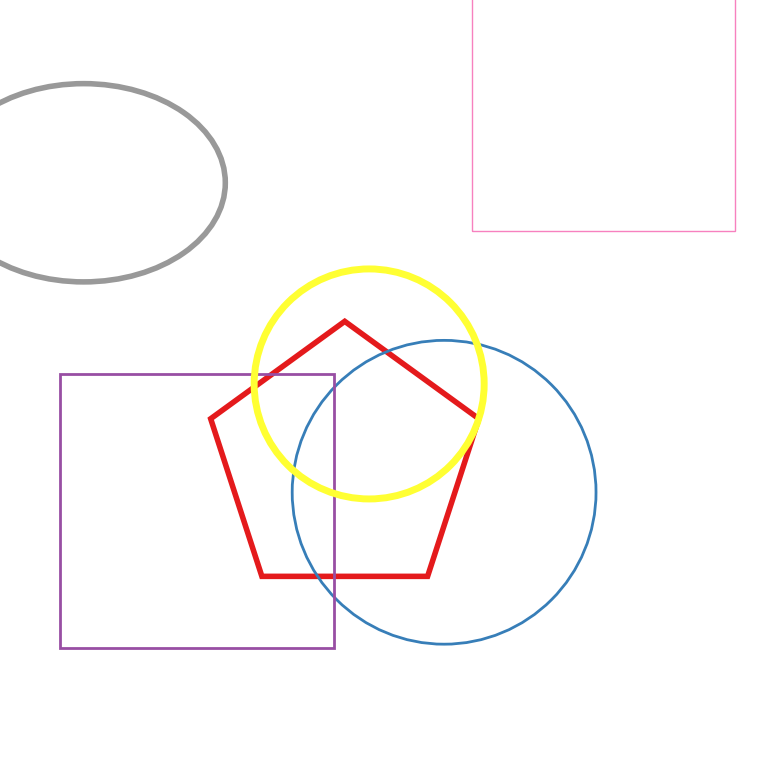[{"shape": "pentagon", "thickness": 2, "radius": 0.92, "center": [0.448, 0.4]}, {"shape": "circle", "thickness": 1, "radius": 0.99, "center": [0.577, 0.361]}, {"shape": "square", "thickness": 1, "radius": 0.89, "center": [0.256, 0.337]}, {"shape": "circle", "thickness": 2.5, "radius": 0.75, "center": [0.479, 0.501]}, {"shape": "square", "thickness": 0.5, "radius": 0.85, "center": [0.784, 0.87]}, {"shape": "oval", "thickness": 2, "radius": 0.92, "center": [0.109, 0.763]}]